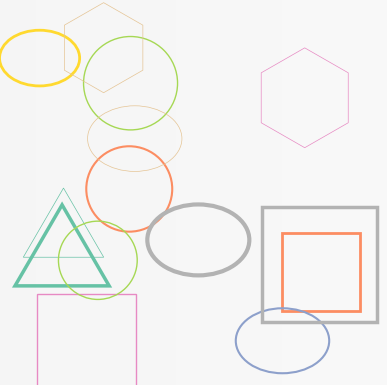[{"shape": "triangle", "thickness": 0.5, "radius": 0.6, "center": [0.164, 0.392]}, {"shape": "triangle", "thickness": 2.5, "radius": 0.7, "center": [0.16, 0.328]}, {"shape": "circle", "thickness": 1.5, "radius": 0.55, "center": [0.334, 0.509]}, {"shape": "square", "thickness": 2, "radius": 0.5, "center": [0.828, 0.294]}, {"shape": "oval", "thickness": 1.5, "radius": 0.6, "center": [0.729, 0.115]}, {"shape": "square", "thickness": 1, "radius": 0.64, "center": [0.223, 0.106]}, {"shape": "hexagon", "thickness": 0.5, "radius": 0.65, "center": [0.786, 0.746]}, {"shape": "circle", "thickness": 1, "radius": 0.51, "center": [0.252, 0.324]}, {"shape": "circle", "thickness": 1, "radius": 0.61, "center": [0.337, 0.784]}, {"shape": "oval", "thickness": 2, "radius": 0.52, "center": [0.102, 0.849]}, {"shape": "hexagon", "thickness": 0.5, "radius": 0.58, "center": [0.267, 0.876]}, {"shape": "oval", "thickness": 0.5, "radius": 0.61, "center": [0.348, 0.64]}, {"shape": "oval", "thickness": 3, "radius": 0.66, "center": [0.512, 0.377]}, {"shape": "square", "thickness": 2.5, "radius": 0.74, "center": [0.825, 0.314]}]